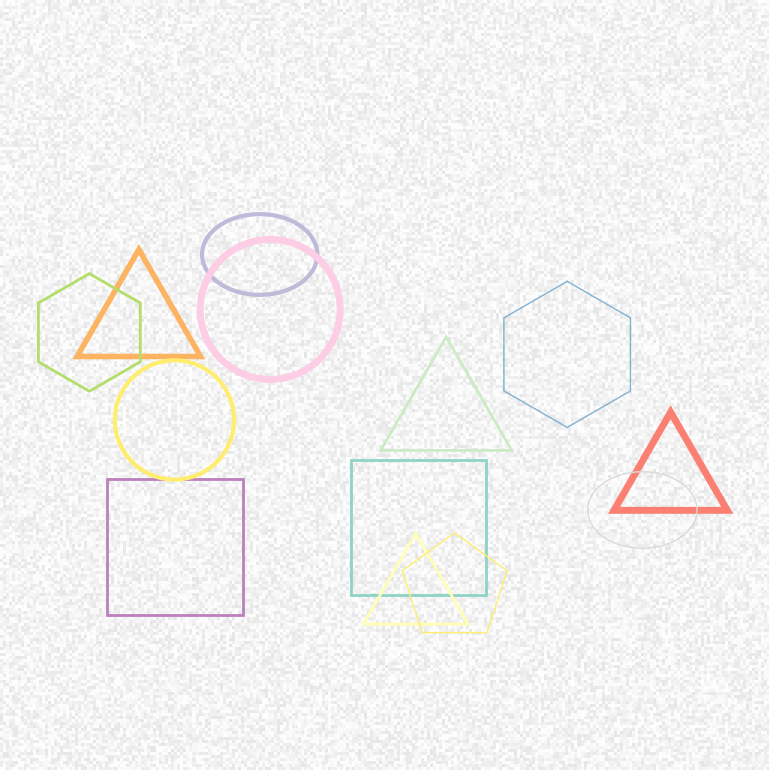[{"shape": "square", "thickness": 1, "radius": 0.44, "center": [0.544, 0.315]}, {"shape": "triangle", "thickness": 1, "radius": 0.39, "center": [0.54, 0.229]}, {"shape": "oval", "thickness": 1.5, "radius": 0.37, "center": [0.337, 0.67]}, {"shape": "triangle", "thickness": 2.5, "radius": 0.42, "center": [0.871, 0.38]}, {"shape": "hexagon", "thickness": 0.5, "radius": 0.47, "center": [0.737, 0.54]}, {"shape": "triangle", "thickness": 2, "radius": 0.46, "center": [0.18, 0.583]}, {"shape": "hexagon", "thickness": 1, "radius": 0.38, "center": [0.116, 0.568]}, {"shape": "circle", "thickness": 2.5, "radius": 0.45, "center": [0.351, 0.598]}, {"shape": "oval", "thickness": 0.5, "radius": 0.35, "center": [0.834, 0.338]}, {"shape": "square", "thickness": 1, "radius": 0.44, "center": [0.227, 0.289]}, {"shape": "triangle", "thickness": 1, "radius": 0.49, "center": [0.58, 0.464]}, {"shape": "pentagon", "thickness": 0.5, "radius": 0.36, "center": [0.59, 0.236]}, {"shape": "circle", "thickness": 1.5, "radius": 0.39, "center": [0.227, 0.455]}]